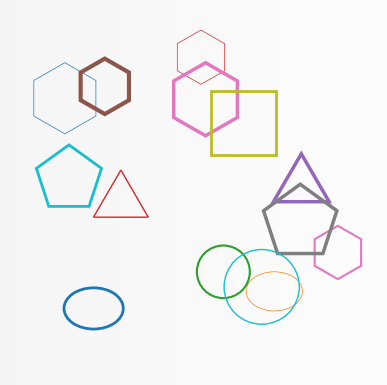[{"shape": "hexagon", "thickness": 0.5, "radius": 0.46, "center": [0.167, 0.745]}, {"shape": "oval", "thickness": 2, "radius": 0.38, "center": [0.242, 0.199]}, {"shape": "oval", "thickness": 0.5, "radius": 0.36, "center": [0.708, 0.243]}, {"shape": "circle", "thickness": 1.5, "radius": 0.34, "center": [0.576, 0.294]}, {"shape": "hexagon", "thickness": 0.5, "radius": 0.35, "center": [0.519, 0.851]}, {"shape": "triangle", "thickness": 1, "radius": 0.41, "center": [0.312, 0.477]}, {"shape": "triangle", "thickness": 2.5, "radius": 0.41, "center": [0.778, 0.518]}, {"shape": "hexagon", "thickness": 3, "radius": 0.36, "center": [0.27, 0.776]}, {"shape": "hexagon", "thickness": 1.5, "radius": 0.35, "center": [0.872, 0.344]}, {"shape": "hexagon", "thickness": 2.5, "radius": 0.47, "center": [0.53, 0.742]}, {"shape": "pentagon", "thickness": 2.5, "radius": 0.5, "center": [0.775, 0.422]}, {"shape": "square", "thickness": 2, "radius": 0.42, "center": [0.629, 0.681]}, {"shape": "circle", "thickness": 1, "radius": 0.49, "center": [0.675, 0.255]}, {"shape": "pentagon", "thickness": 2, "radius": 0.44, "center": [0.178, 0.535]}]